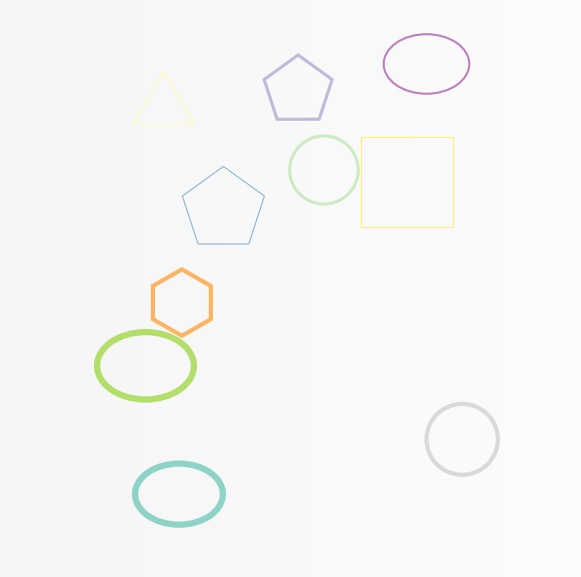[{"shape": "oval", "thickness": 3, "radius": 0.38, "center": [0.308, 0.144]}, {"shape": "triangle", "thickness": 0.5, "radius": 0.3, "center": [0.281, 0.815]}, {"shape": "pentagon", "thickness": 1.5, "radius": 0.31, "center": [0.513, 0.842]}, {"shape": "pentagon", "thickness": 0.5, "radius": 0.37, "center": [0.384, 0.637]}, {"shape": "hexagon", "thickness": 2, "radius": 0.29, "center": [0.313, 0.475]}, {"shape": "oval", "thickness": 3, "radius": 0.42, "center": [0.25, 0.366]}, {"shape": "circle", "thickness": 2, "radius": 0.31, "center": [0.795, 0.238]}, {"shape": "oval", "thickness": 1, "radius": 0.37, "center": [0.734, 0.888]}, {"shape": "circle", "thickness": 1.5, "radius": 0.29, "center": [0.557, 0.705]}, {"shape": "square", "thickness": 0.5, "radius": 0.39, "center": [0.701, 0.684]}]